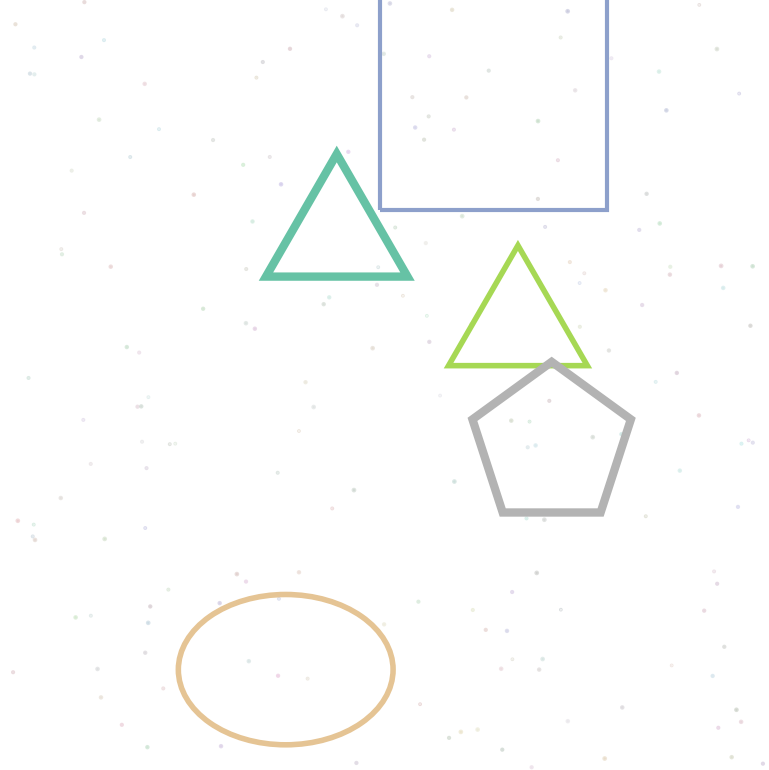[{"shape": "triangle", "thickness": 3, "radius": 0.53, "center": [0.437, 0.694]}, {"shape": "square", "thickness": 1.5, "radius": 0.74, "center": [0.641, 0.874]}, {"shape": "triangle", "thickness": 2, "radius": 0.52, "center": [0.673, 0.577]}, {"shape": "oval", "thickness": 2, "radius": 0.7, "center": [0.371, 0.13]}, {"shape": "pentagon", "thickness": 3, "radius": 0.54, "center": [0.716, 0.422]}]